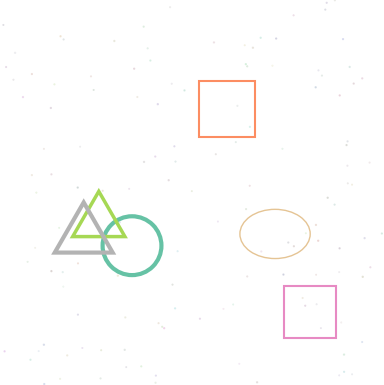[{"shape": "circle", "thickness": 3, "radius": 0.38, "center": [0.343, 0.362]}, {"shape": "square", "thickness": 1.5, "radius": 0.36, "center": [0.59, 0.716]}, {"shape": "square", "thickness": 1.5, "radius": 0.34, "center": [0.806, 0.189]}, {"shape": "triangle", "thickness": 2.5, "radius": 0.39, "center": [0.257, 0.425]}, {"shape": "oval", "thickness": 1, "radius": 0.46, "center": [0.714, 0.392]}, {"shape": "triangle", "thickness": 3, "radius": 0.43, "center": [0.217, 0.387]}]